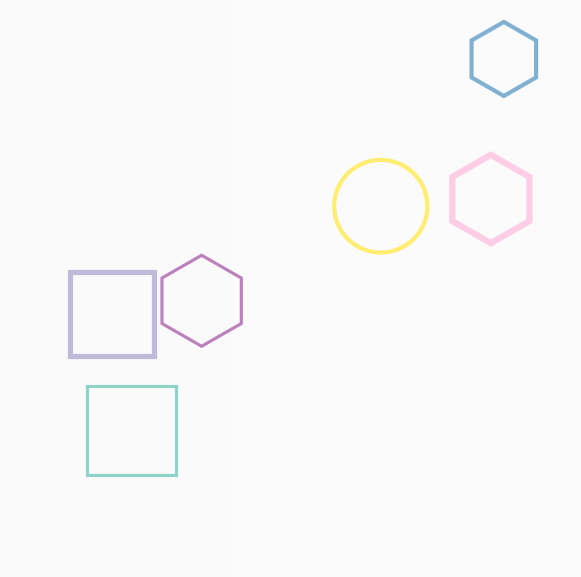[{"shape": "square", "thickness": 1.5, "radius": 0.39, "center": [0.226, 0.253]}, {"shape": "square", "thickness": 2.5, "radius": 0.36, "center": [0.193, 0.455]}, {"shape": "hexagon", "thickness": 2, "radius": 0.32, "center": [0.867, 0.897]}, {"shape": "hexagon", "thickness": 3, "radius": 0.38, "center": [0.844, 0.655]}, {"shape": "hexagon", "thickness": 1.5, "radius": 0.39, "center": [0.347, 0.478]}, {"shape": "circle", "thickness": 2, "radius": 0.4, "center": [0.655, 0.642]}]